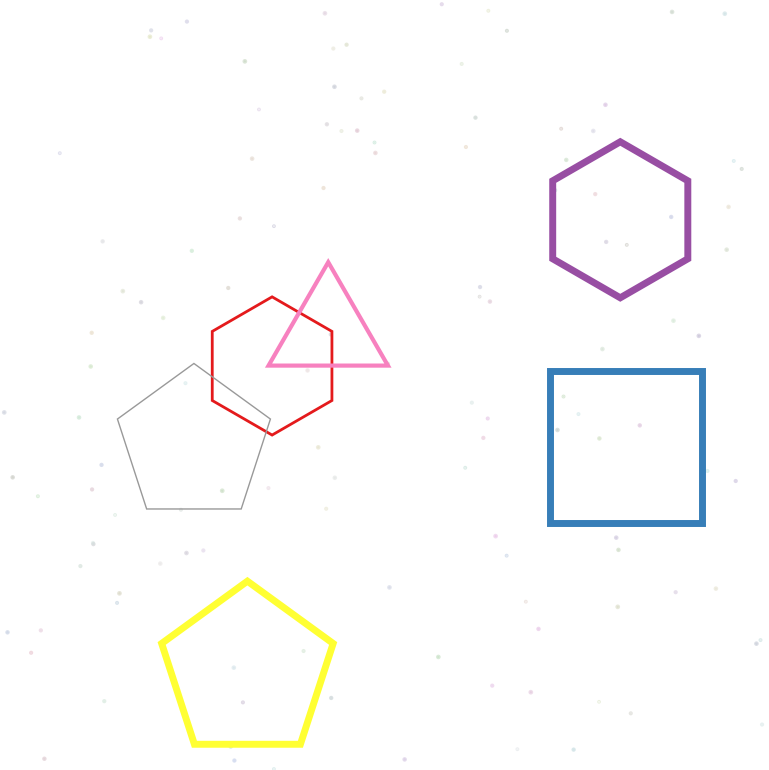[{"shape": "hexagon", "thickness": 1, "radius": 0.45, "center": [0.353, 0.525]}, {"shape": "square", "thickness": 2.5, "radius": 0.49, "center": [0.813, 0.42]}, {"shape": "hexagon", "thickness": 2.5, "radius": 0.51, "center": [0.806, 0.715]}, {"shape": "pentagon", "thickness": 2.5, "radius": 0.59, "center": [0.321, 0.128]}, {"shape": "triangle", "thickness": 1.5, "radius": 0.45, "center": [0.426, 0.57]}, {"shape": "pentagon", "thickness": 0.5, "radius": 0.52, "center": [0.252, 0.423]}]